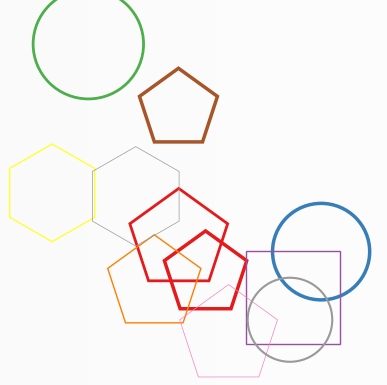[{"shape": "pentagon", "thickness": 2, "radius": 0.66, "center": [0.461, 0.378]}, {"shape": "pentagon", "thickness": 2.5, "radius": 0.56, "center": [0.53, 0.288]}, {"shape": "circle", "thickness": 2.5, "radius": 0.63, "center": [0.829, 0.346]}, {"shape": "circle", "thickness": 2, "radius": 0.71, "center": [0.228, 0.886]}, {"shape": "square", "thickness": 1, "radius": 0.61, "center": [0.756, 0.227]}, {"shape": "pentagon", "thickness": 1, "radius": 0.63, "center": [0.398, 0.264]}, {"shape": "hexagon", "thickness": 1, "radius": 0.63, "center": [0.135, 0.499]}, {"shape": "pentagon", "thickness": 2.5, "radius": 0.53, "center": [0.461, 0.717]}, {"shape": "pentagon", "thickness": 0.5, "radius": 0.66, "center": [0.59, 0.128]}, {"shape": "circle", "thickness": 1.5, "radius": 0.55, "center": [0.748, 0.169]}, {"shape": "hexagon", "thickness": 0.5, "radius": 0.65, "center": [0.35, 0.49]}]